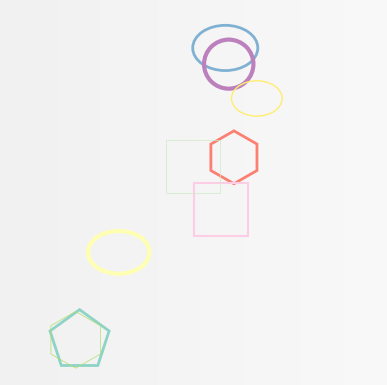[{"shape": "pentagon", "thickness": 2, "radius": 0.4, "center": [0.205, 0.116]}, {"shape": "oval", "thickness": 3, "radius": 0.4, "center": [0.306, 0.345]}, {"shape": "hexagon", "thickness": 2, "radius": 0.34, "center": [0.604, 0.591]}, {"shape": "oval", "thickness": 2, "radius": 0.42, "center": [0.581, 0.875]}, {"shape": "hexagon", "thickness": 0.5, "radius": 0.37, "center": [0.195, 0.117]}, {"shape": "square", "thickness": 1.5, "radius": 0.35, "center": [0.57, 0.456]}, {"shape": "circle", "thickness": 3, "radius": 0.32, "center": [0.59, 0.833]}, {"shape": "square", "thickness": 0.5, "radius": 0.35, "center": [0.498, 0.568]}, {"shape": "oval", "thickness": 1, "radius": 0.33, "center": [0.663, 0.744]}]